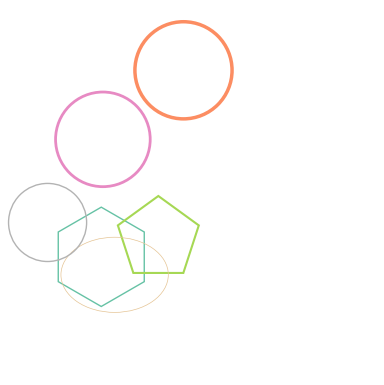[{"shape": "hexagon", "thickness": 1, "radius": 0.64, "center": [0.263, 0.333]}, {"shape": "circle", "thickness": 2.5, "radius": 0.63, "center": [0.477, 0.817]}, {"shape": "circle", "thickness": 2, "radius": 0.61, "center": [0.267, 0.638]}, {"shape": "pentagon", "thickness": 1.5, "radius": 0.55, "center": [0.411, 0.38]}, {"shape": "oval", "thickness": 0.5, "radius": 0.7, "center": [0.298, 0.286]}, {"shape": "circle", "thickness": 1, "radius": 0.51, "center": [0.124, 0.422]}]